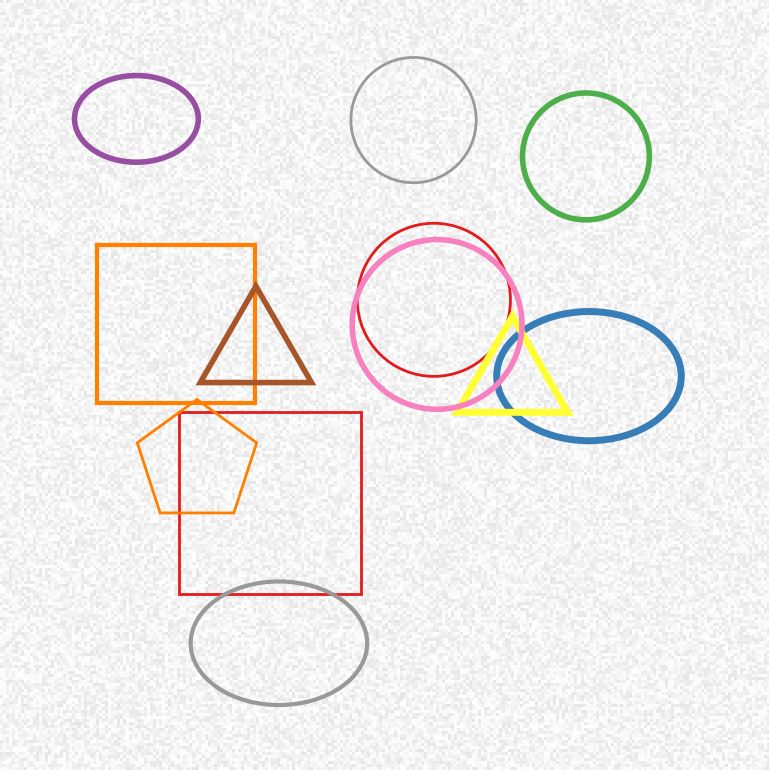[{"shape": "square", "thickness": 1, "radius": 0.59, "center": [0.351, 0.347]}, {"shape": "circle", "thickness": 1, "radius": 0.5, "center": [0.563, 0.611]}, {"shape": "oval", "thickness": 2.5, "radius": 0.6, "center": [0.765, 0.512]}, {"shape": "circle", "thickness": 2, "radius": 0.41, "center": [0.761, 0.797]}, {"shape": "oval", "thickness": 2, "radius": 0.4, "center": [0.177, 0.846]}, {"shape": "pentagon", "thickness": 1, "radius": 0.41, "center": [0.256, 0.4]}, {"shape": "square", "thickness": 1.5, "radius": 0.51, "center": [0.229, 0.579]}, {"shape": "triangle", "thickness": 2.5, "radius": 0.41, "center": [0.665, 0.506]}, {"shape": "triangle", "thickness": 2, "radius": 0.42, "center": [0.332, 0.545]}, {"shape": "circle", "thickness": 2, "radius": 0.55, "center": [0.568, 0.579]}, {"shape": "oval", "thickness": 1.5, "radius": 0.57, "center": [0.362, 0.165]}, {"shape": "circle", "thickness": 1, "radius": 0.41, "center": [0.537, 0.844]}]